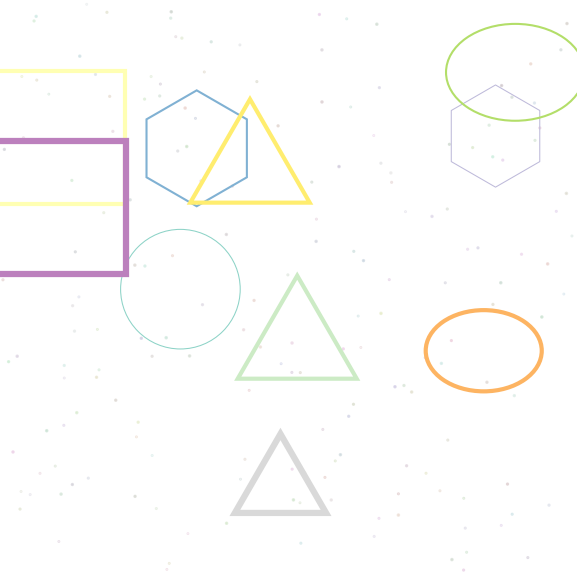[{"shape": "circle", "thickness": 0.5, "radius": 0.52, "center": [0.312, 0.498]}, {"shape": "square", "thickness": 2, "radius": 0.57, "center": [0.102, 0.761]}, {"shape": "hexagon", "thickness": 0.5, "radius": 0.44, "center": [0.858, 0.764]}, {"shape": "hexagon", "thickness": 1, "radius": 0.5, "center": [0.341, 0.742]}, {"shape": "oval", "thickness": 2, "radius": 0.5, "center": [0.838, 0.392]}, {"shape": "oval", "thickness": 1, "radius": 0.6, "center": [0.892, 0.874]}, {"shape": "triangle", "thickness": 3, "radius": 0.46, "center": [0.486, 0.157]}, {"shape": "square", "thickness": 3, "radius": 0.58, "center": [0.103, 0.639]}, {"shape": "triangle", "thickness": 2, "radius": 0.59, "center": [0.515, 0.403]}, {"shape": "triangle", "thickness": 2, "radius": 0.6, "center": [0.433, 0.708]}]